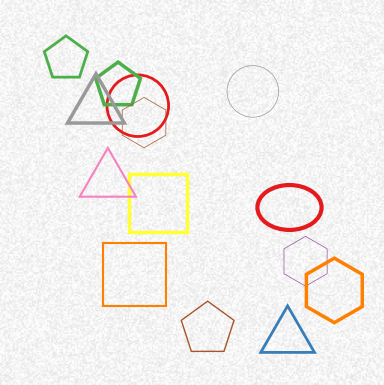[{"shape": "oval", "thickness": 3, "radius": 0.42, "center": [0.752, 0.461]}, {"shape": "circle", "thickness": 2, "radius": 0.4, "center": [0.358, 0.725]}, {"shape": "triangle", "thickness": 2, "radius": 0.4, "center": [0.747, 0.125]}, {"shape": "pentagon", "thickness": 2.5, "radius": 0.31, "center": [0.307, 0.778]}, {"shape": "pentagon", "thickness": 2, "radius": 0.3, "center": [0.172, 0.848]}, {"shape": "hexagon", "thickness": 0.5, "radius": 0.32, "center": [0.794, 0.321]}, {"shape": "square", "thickness": 1.5, "radius": 0.41, "center": [0.349, 0.287]}, {"shape": "hexagon", "thickness": 2.5, "radius": 0.42, "center": [0.868, 0.246]}, {"shape": "square", "thickness": 2.5, "radius": 0.38, "center": [0.411, 0.472]}, {"shape": "hexagon", "thickness": 0.5, "radius": 0.33, "center": [0.374, 0.682]}, {"shape": "pentagon", "thickness": 1, "radius": 0.36, "center": [0.539, 0.146]}, {"shape": "triangle", "thickness": 1.5, "radius": 0.42, "center": [0.28, 0.531]}, {"shape": "circle", "thickness": 0.5, "radius": 0.34, "center": [0.657, 0.763]}, {"shape": "triangle", "thickness": 2.5, "radius": 0.43, "center": [0.249, 0.723]}]